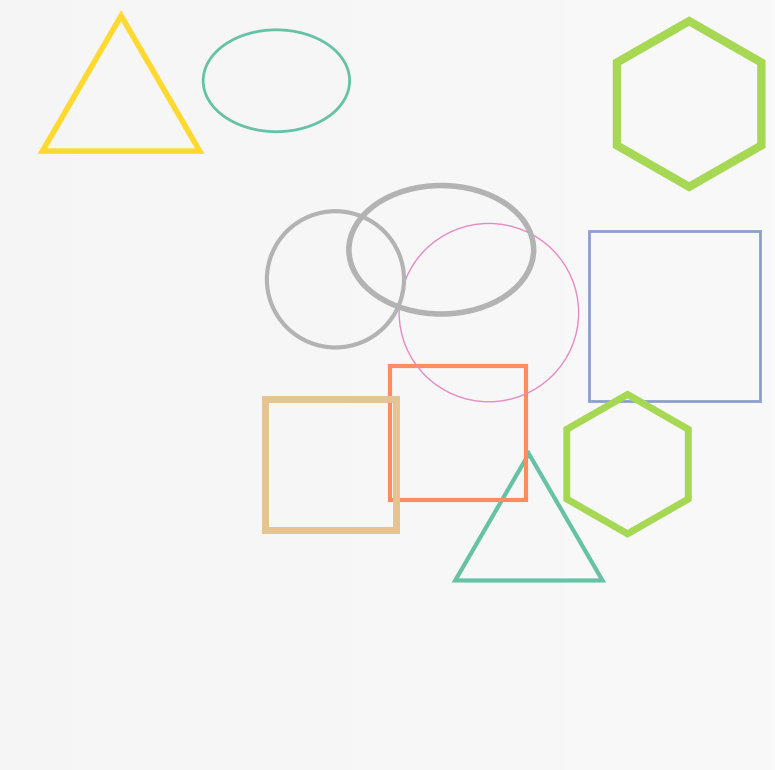[{"shape": "triangle", "thickness": 1.5, "radius": 0.55, "center": [0.682, 0.301]}, {"shape": "oval", "thickness": 1, "radius": 0.47, "center": [0.357, 0.895]}, {"shape": "square", "thickness": 1.5, "radius": 0.44, "center": [0.591, 0.438]}, {"shape": "square", "thickness": 1, "radius": 0.55, "center": [0.87, 0.589]}, {"shape": "circle", "thickness": 0.5, "radius": 0.58, "center": [0.631, 0.594]}, {"shape": "hexagon", "thickness": 2.5, "radius": 0.45, "center": [0.81, 0.397]}, {"shape": "hexagon", "thickness": 3, "radius": 0.54, "center": [0.889, 0.865]}, {"shape": "triangle", "thickness": 2, "radius": 0.59, "center": [0.156, 0.862]}, {"shape": "square", "thickness": 2.5, "radius": 0.42, "center": [0.426, 0.396]}, {"shape": "oval", "thickness": 2, "radius": 0.6, "center": [0.569, 0.676]}, {"shape": "circle", "thickness": 1.5, "radius": 0.44, "center": [0.433, 0.637]}]